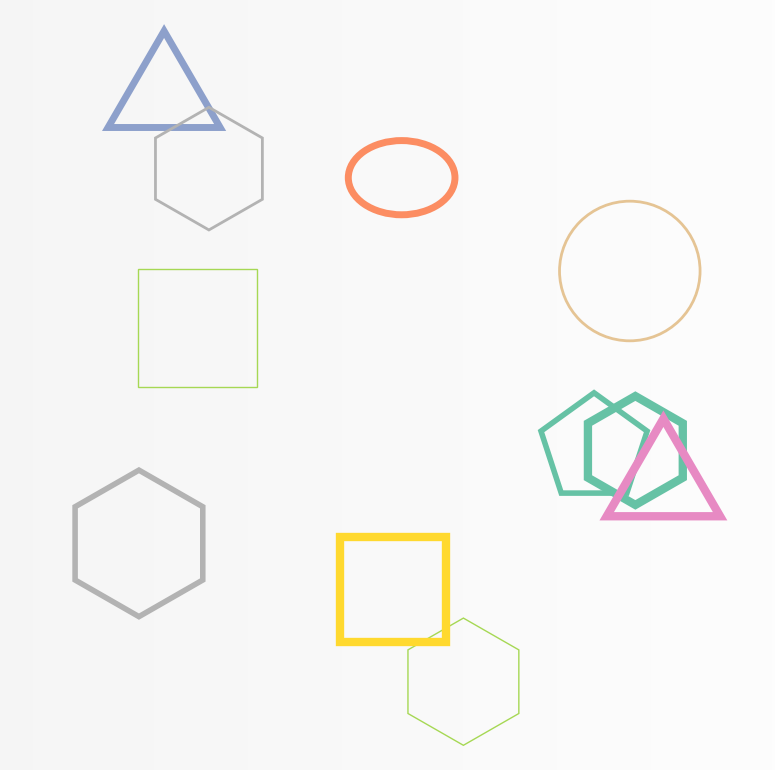[{"shape": "pentagon", "thickness": 2, "radius": 0.36, "center": [0.767, 0.418]}, {"shape": "hexagon", "thickness": 3, "radius": 0.35, "center": [0.82, 0.415]}, {"shape": "oval", "thickness": 2.5, "radius": 0.34, "center": [0.518, 0.769]}, {"shape": "triangle", "thickness": 2.5, "radius": 0.42, "center": [0.212, 0.876]}, {"shape": "triangle", "thickness": 3, "radius": 0.42, "center": [0.856, 0.372]}, {"shape": "square", "thickness": 0.5, "radius": 0.38, "center": [0.255, 0.574]}, {"shape": "hexagon", "thickness": 0.5, "radius": 0.41, "center": [0.598, 0.115]}, {"shape": "square", "thickness": 3, "radius": 0.34, "center": [0.507, 0.234]}, {"shape": "circle", "thickness": 1, "radius": 0.45, "center": [0.813, 0.648]}, {"shape": "hexagon", "thickness": 1, "radius": 0.4, "center": [0.27, 0.781]}, {"shape": "hexagon", "thickness": 2, "radius": 0.48, "center": [0.179, 0.294]}]